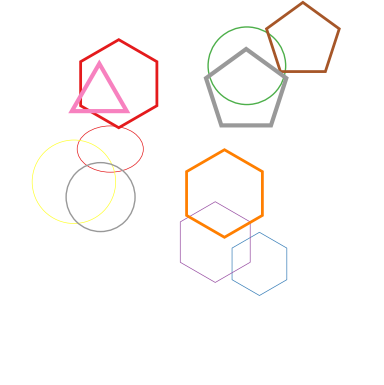[{"shape": "oval", "thickness": 0.5, "radius": 0.43, "center": [0.286, 0.613]}, {"shape": "hexagon", "thickness": 2, "radius": 0.57, "center": [0.308, 0.783]}, {"shape": "hexagon", "thickness": 0.5, "radius": 0.41, "center": [0.674, 0.315]}, {"shape": "circle", "thickness": 1, "radius": 0.5, "center": [0.641, 0.829]}, {"shape": "hexagon", "thickness": 0.5, "radius": 0.52, "center": [0.559, 0.371]}, {"shape": "hexagon", "thickness": 2, "radius": 0.57, "center": [0.583, 0.497]}, {"shape": "circle", "thickness": 0.5, "radius": 0.54, "center": [0.192, 0.528]}, {"shape": "pentagon", "thickness": 2, "radius": 0.5, "center": [0.787, 0.894]}, {"shape": "triangle", "thickness": 3, "radius": 0.41, "center": [0.258, 0.752]}, {"shape": "pentagon", "thickness": 3, "radius": 0.55, "center": [0.639, 0.763]}, {"shape": "circle", "thickness": 1, "radius": 0.45, "center": [0.261, 0.488]}]